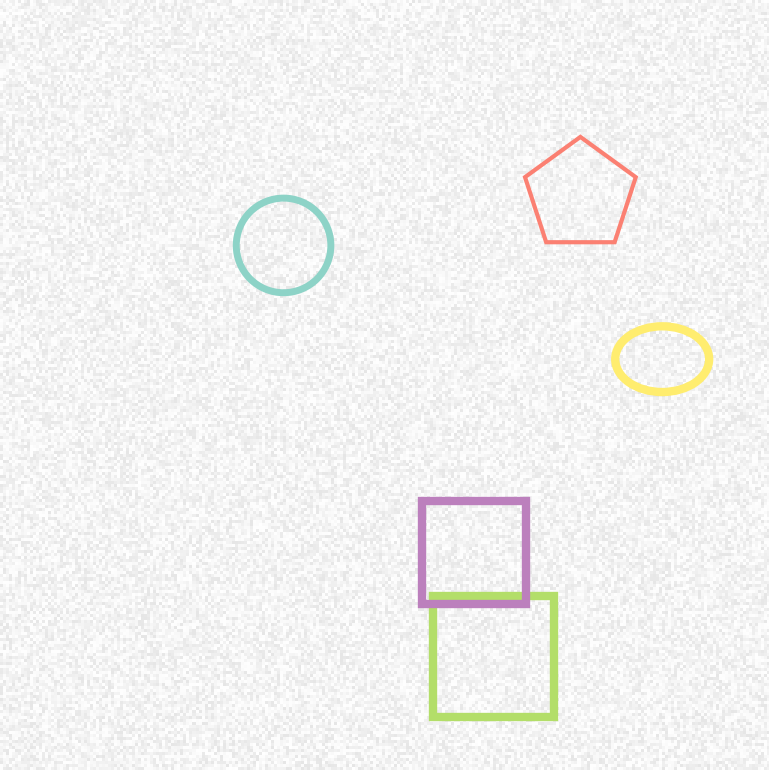[{"shape": "circle", "thickness": 2.5, "radius": 0.31, "center": [0.368, 0.681]}, {"shape": "pentagon", "thickness": 1.5, "radius": 0.38, "center": [0.754, 0.747]}, {"shape": "square", "thickness": 3, "radius": 0.39, "center": [0.641, 0.148]}, {"shape": "square", "thickness": 3, "radius": 0.33, "center": [0.616, 0.282]}, {"shape": "oval", "thickness": 3, "radius": 0.3, "center": [0.86, 0.534]}]